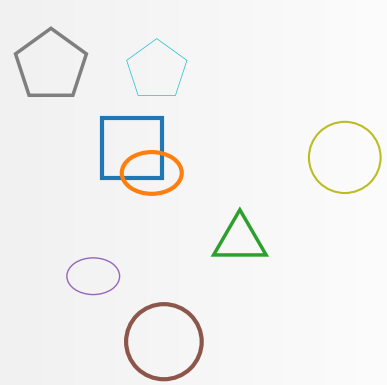[{"shape": "square", "thickness": 3, "radius": 0.39, "center": [0.34, 0.616]}, {"shape": "oval", "thickness": 3, "radius": 0.39, "center": [0.392, 0.551]}, {"shape": "triangle", "thickness": 2.5, "radius": 0.39, "center": [0.619, 0.377]}, {"shape": "oval", "thickness": 1, "radius": 0.34, "center": [0.241, 0.283]}, {"shape": "circle", "thickness": 3, "radius": 0.49, "center": [0.423, 0.113]}, {"shape": "pentagon", "thickness": 2.5, "radius": 0.48, "center": [0.132, 0.83]}, {"shape": "circle", "thickness": 1.5, "radius": 0.46, "center": [0.89, 0.591]}, {"shape": "pentagon", "thickness": 0.5, "radius": 0.41, "center": [0.405, 0.818]}]